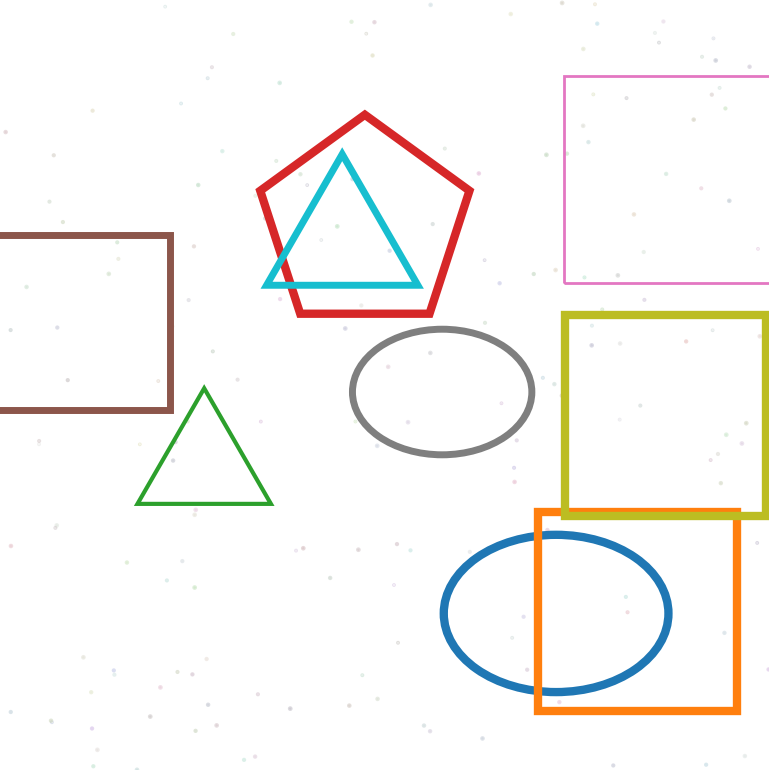[{"shape": "oval", "thickness": 3, "radius": 0.73, "center": [0.722, 0.203]}, {"shape": "square", "thickness": 3, "radius": 0.65, "center": [0.828, 0.206]}, {"shape": "triangle", "thickness": 1.5, "radius": 0.5, "center": [0.265, 0.396]}, {"shape": "pentagon", "thickness": 3, "radius": 0.71, "center": [0.474, 0.708]}, {"shape": "square", "thickness": 2.5, "radius": 0.57, "center": [0.107, 0.581]}, {"shape": "square", "thickness": 1, "radius": 0.67, "center": [0.866, 0.767]}, {"shape": "oval", "thickness": 2.5, "radius": 0.58, "center": [0.574, 0.491]}, {"shape": "square", "thickness": 3, "radius": 0.65, "center": [0.864, 0.46]}, {"shape": "triangle", "thickness": 2.5, "radius": 0.57, "center": [0.444, 0.686]}]